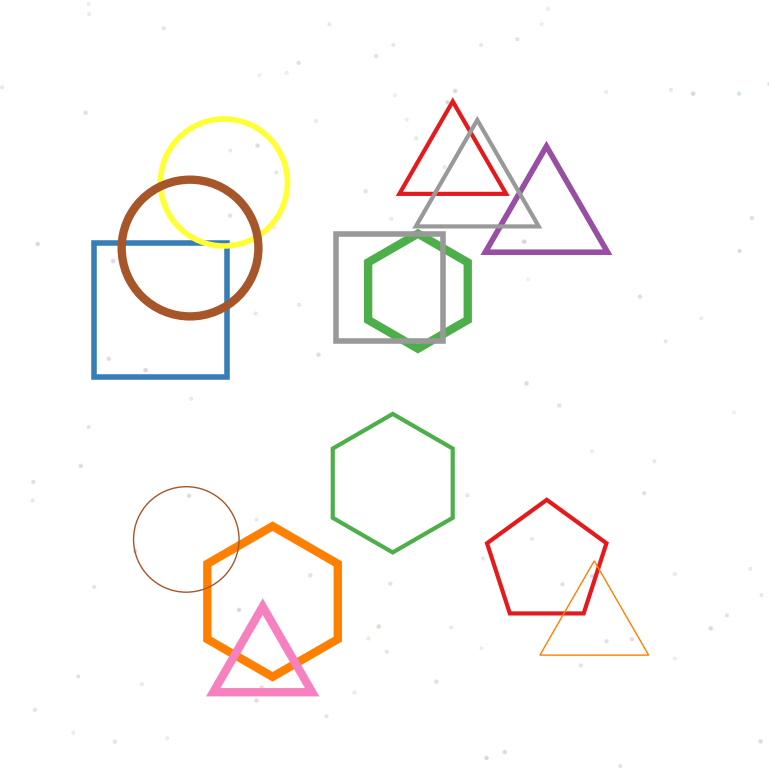[{"shape": "pentagon", "thickness": 1.5, "radius": 0.41, "center": [0.71, 0.269]}, {"shape": "triangle", "thickness": 1.5, "radius": 0.4, "center": [0.588, 0.788]}, {"shape": "square", "thickness": 2, "radius": 0.43, "center": [0.208, 0.598]}, {"shape": "hexagon", "thickness": 1.5, "radius": 0.45, "center": [0.51, 0.372]}, {"shape": "hexagon", "thickness": 3, "radius": 0.37, "center": [0.543, 0.622]}, {"shape": "triangle", "thickness": 2, "radius": 0.46, "center": [0.71, 0.718]}, {"shape": "triangle", "thickness": 0.5, "radius": 0.41, "center": [0.772, 0.19]}, {"shape": "hexagon", "thickness": 3, "radius": 0.49, "center": [0.354, 0.219]}, {"shape": "circle", "thickness": 2, "radius": 0.41, "center": [0.291, 0.763]}, {"shape": "circle", "thickness": 3, "radius": 0.44, "center": [0.247, 0.678]}, {"shape": "circle", "thickness": 0.5, "radius": 0.34, "center": [0.242, 0.299]}, {"shape": "triangle", "thickness": 3, "radius": 0.37, "center": [0.341, 0.138]}, {"shape": "square", "thickness": 2, "radius": 0.35, "center": [0.506, 0.626]}, {"shape": "triangle", "thickness": 1.5, "radius": 0.46, "center": [0.62, 0.752]}]